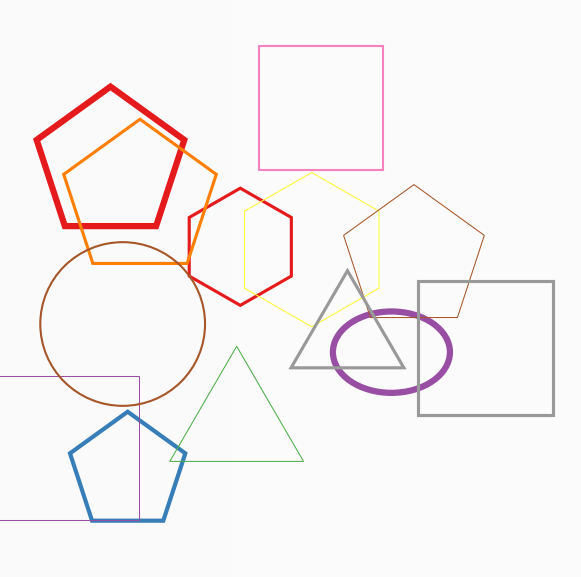[{"shape": "hexagon", "thickness": 1.5, "radius": 0.51, "center": [0.413, 0.572]}, {"shape": "pentagon", "thickness": 3, "radius": 0.67, "center": [0.19, 0.716]}, {"shape": "pentagon", "thickness": 2, "radius": 0.52, "center": [0.22, 0.182]}, {"shape": "triangle", "thickness": 0.5, "radius": 0.66, "center": [0.407, 0.267]}, {"shape": "square", "thickness": 0.5, "radius": 0.62, "center": [0.114, 0.223]}, {"shape": "oval", "thickness": 3, "radius": 0.5, "center": [0.673, 0.389]}, {"shape": "pentagon", "thickness": 1.5, "radius": 0.69, "center": [0.241, 0.655]}, {"shape": "hexagon", "thickness": 0.5, "radius": 0.67, "center": [0.536, 0.567]}, {"shape": "circle", "thickness": 1, "radius": 0.71, "center": [0.211, 0.438]}, {"shape": "pentagon", "thickness": 0.5, "radius": 0.64, "center": [0.712, 0.552]}, {"shape": "square", "thickness": 1, "radius": 0.54, "center": [0.552, 0.813]}, {"shape": "square", "thickness": 1.5, "radius": 0.58, "center": [0.835, 0.397]}, {"shape": "triangle", "thickness": 1.5, "radius": 0.56, "center": [0.598, 0.418]}]